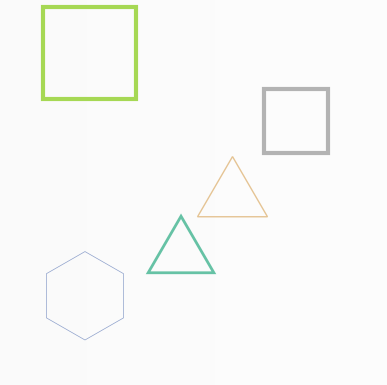[{"shape": "triangle", "thickness": 2, "radius": 0.49, "center": [0.467, 0.34]}, {"shape": "hexagon", "thickness": 0.5, "radius": 0.57, "center": [0.219, 0.232]}, {"shape": "square", "thickness": 3, "radius": 0.6, "center": [0.231, 0.861]}, {"shape": "triangle", "thickness": 1, "radius": 0.52, "center": [0.6, 0.489]}, {"shape": "square", "thickness": 3, "radius": 0.41, "center": [0.764, 0.686]}]